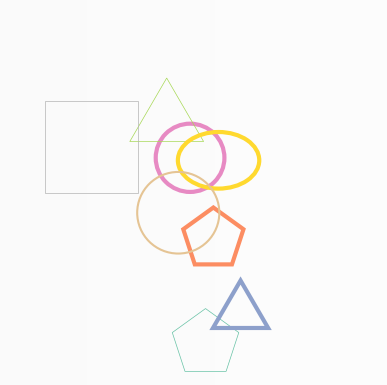[{"shape": "pentagon", "thickness": 0.5, "radius": 0.45, "center": [0.53, 0.108]}, {"shape": "pentagon", "thickness": 3, "radius": 0.41, "center": [0.551, 0.379]}, {"shape": "triangle", "thickness": 3, "radius": 0.41, "center": [0.621, 0.189]}, {"shape": "circle", "thickness": 3, "radius": 0.44, "center": [0.49, 0.59]}, {"shape": "triangle", "thickness": 0.5, "radius": 0.55, "center": [0.43, 0.687]}, {"shape": "oval", "thickness": 3, "radius": 0.53, "center": [0.564, 0.584]}, {"shape": "circle", "thickness": 1.5, "radius": 0.53, "center": [0.46, 0.447]}, {"shape": "square", "thickness": 0.5, "radius": 0.6, "center": [0.236, 0.619]}]